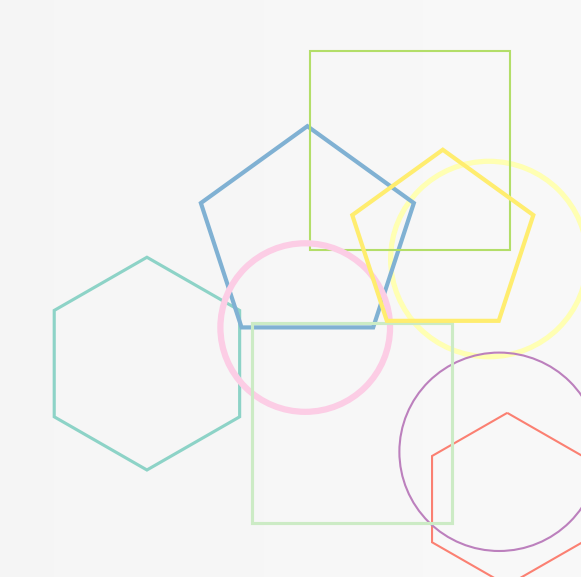[{"shape": "hexagon", "thickness": 1.5, "radius": 0.92, "center": [0.253, 0.369]}, {"shape": "circle", "thickness": 2.5, "radius": 0.85, "center": [0.841, 0.551]}, {"shape": "hexagon", "thickness": 1, "radius": 0.75, "center": [0.873, 0.135]}, {"shape": "pentagon", "thickness": 2, "radius": 0.96, "center": [0.529, 0.588]}, {"shape": "square", "thickness": 1, "radius": 0.86, "center": [0.706, 0.739]}, {"shape": "circle", "thickness": 3, "radius": 0.73, "center": [0.525, 0.432]}, {"shape": "circle", "thickness": 1, "radius": 0.86, "center": [0.859, 0.217]}, {"shape": "square", "thickness": 1.5, "radius": 0.86, "center": [0.606, 0.267]}, {"shape": "pentagon", "thickness": 2, "radius": 0.82, "center": [0.762, 0.576]}]